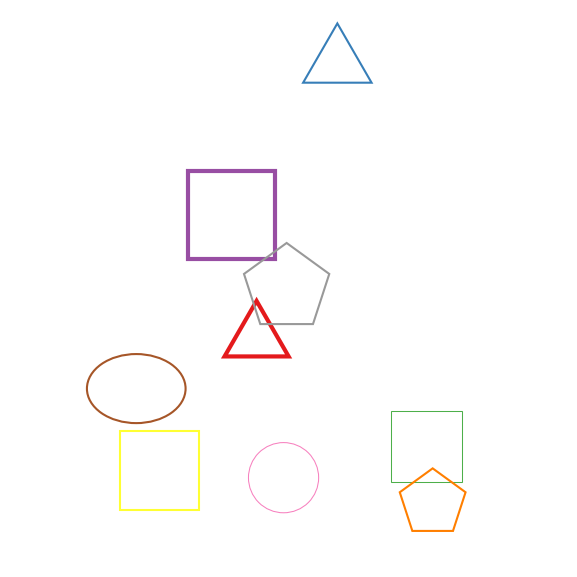[{"shape": "triangle", "thickness": 2, "radius": 0.32, "center": [0.444, 0.414]}, {"shape": "triangle", "thickness": 1, "radius": 0.34, "center": [0.584, 0.89]}, {"shape": "square", "thickness": 0.5, "radius": 0.31, "center": [0.739, 0.226]}, {"shape": "square", "thickness": 2, "radius": 0.38, "center": [0.401, 0.627]}, {"shape": "pentagon", "thickness": 1, "radius": 0.3, "center": [0.749, 0.128]}, {"shape": "square", "thickness": 1, "radius": 0.34, "center": [0.276, 0.185]}, {"shape": "oval", "thickness": 1, "radius": 0.43, "center": [0.236, 0.326]}, {"shape": "circle", "thickness": 0.5, "radius": 0.3, "center": [0.491, 0.172]}, {"shape": "pentagon", "thickness": 1, "radius": 0.39, "center": [0.496, 0.501]}]